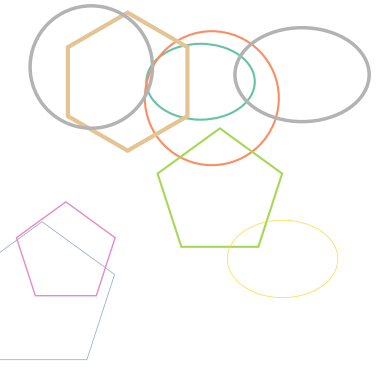[{"shape": "oval", "thickness": 1.5, "radius": 0.7, "center": [0.521, 0.788]}, {"shape": "circle", "thickness": 1.5, "radius": 0.87, "center": [0.55, 0.745]}, {"shape": "pentagon", "thickness": 0.5, "radius": 0.99, "center": [0.109, 0.226]}, {"shape": "pentagon", "thickness": 1, "radius": 0.67, "center": [0.171, 0.341]}, {"shape": "pentagon", "thickness": 1.5, "radius": 0.85, "center": [0.571, 0.497]}, {"shape": "oval", "thickness": 0.5, "radius": 0.72, "center": [0.734, 0.327]}, {"shape": "hexagon", "thickness": 3, "radius": 0.9, "center": [0.332, 0.788]}, {"shape": "circle", "thickness": 2.5, "radius": 0.79, "center": [0.237, 0.826]}, {"shape": "oval", "thickness": 2.5, "radius": 0.87, "center": [0.785, 0.806]}]